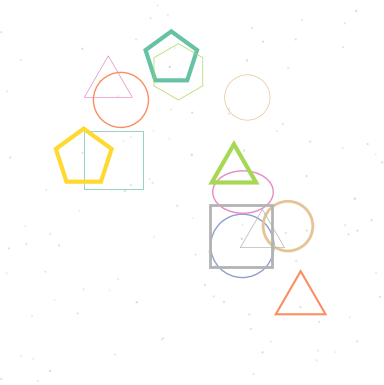[{"shape": "square", "thickness": 0.5, "radius": 0.38, "center": [0.296, 0.584]}, {"shape": "pentagon", "thickness": 3, "radius": 0.35, "center": [0.445, 0.848]}, {"shape": "circle", "thickness": 1, "radius": 0.36, "center": [0.314, 0.74]}, {"shape": "triangle", "thickness": 1.5, "radius": 0.37, "center": [0.781, 0.221]}, {"shape": "circle", "thickness": 1, "radius": 0.41, "center": [0.629, 0.361]}, {"shape": "triangle", "thickness": 0.5, "radius": 0.36, "center": [0.281, 0.783]}, {"shape": "oval", "thickness": 1, "radius": 0.39, "center": [0.631, 0.501]}, {"shape": "triangle", "thickness": 3, "radius": 0.33, "center": [0.608, 0.559]}, {"shape": "hexagon", "thickness": 0.5, "radius": 0.37, "center": [0.463, 0.814]}, {"shape": "pentagon", "thickness": 3, "radius": 0.38, "center": [0.217, 0.59]}, {"shape": "circle", "thickness": 0.5, "radius": 0.29, "center": [0.642, 0.747]}, {"shape": "circle", "thickness": 2, "radius": 0.32, "center": [0.748, 0.413]}, {"shape": "triangle", "thickness": 0.5, "radius": 0.33, "center": [0.682, 0.39]}, {"shape": "square", "thickness": 2, "radius": 0.4, "center": [0.626, 0.386]}]